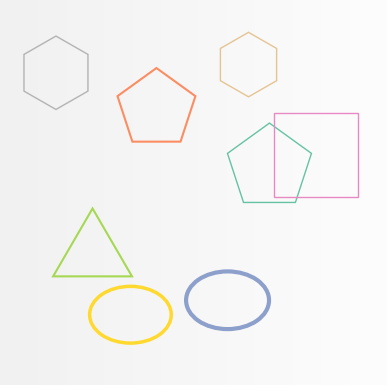[{"shape": "pentagon", "thickness": 1, "radius": 0.57, "center": [0.695, 0.566]}, {"shape": "pentagon", "thickness": 1.5, "radius": 0.53, "center": [0.404, 0.718]}, {"shape": "oval", "thickness": 3, "radius": 0.54, "center": [0.587, 0.22]}, {"shape": "square", "thickness": 1, "radius": 0.55, "center": [0.815, 0.597]}, {"shape": "triangle", "thickness": 1.5, "radius": 0.59, "center": [0.239, 0.341]}, {"shape": "oval", "thickness": 2.5, "radius": 0.53, "center": [0.337, 0.183]}, {"shape": "hexagon", "thickness": 1, "radius": 0.42, "center": [0.641, 0.832]}, {"shape": "hexagon", "thickness": 1, "radius": 0.48, "center": [0.144, 0.811]}]